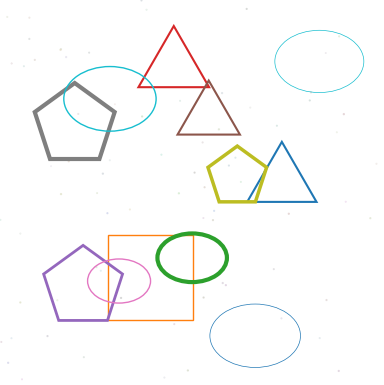[{"shape": "oval", "thickness": 0.5, "radius": 0.59, "center": [0.663, 0.128]}, {"shape": "triangle", "thickness": 1.5, "radius": 0.52, "center": [0.732, 0.528]}, {"shape": "square", "thickness": 1, "radius": 0.56, "center": [0.391, 0.279]}, {"shape": "oval", "thickness": 3, "radius": 0.45, "center": [0.499, 0.33]}, {"shape": "triangle", "thickness": 1.5, "radius": 0.53, "center": [0.451, 0.826]}, {"shape": "pentagon", "thickness": 2, "radius": 0.54, "center": [0.216, 0.255]}, {"shape": "triangle", "thickness": 1.5, "radius": 0.47, "center": [0.542, 0.697]}, {"shape": "oval", "thickness": 1, "radius": 0.41, "center": [0.309, 0.27]}, {"shape": "pentagon", "thickness": 3, "radius": 0.55, "center": [0.194, 0.675]}, {"shape": "pentagon", "thickness": 2.5, "radius": 0.4, "center": [0.616, 0.541]}, {"shape": "oval", "thickness": 0.5, "radius": 0.58, "center": [0.829, 0.84]}, {"shape": "oval", "thickness": 1, "radius": 0.6, "center": [0.286, 0.743]}]